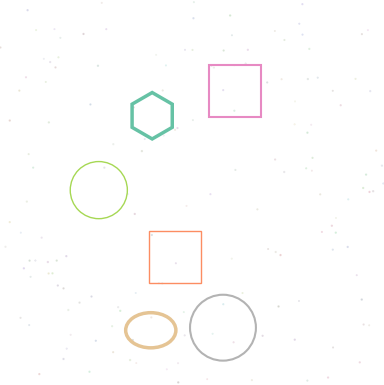[{"shape": "hexagon", "thickness": 2.5, "radius": 0.3, "center": [0.395, 0.699]}, {"shape": "square", "thickness": 1, "radius": 0.33, "center": [0.455, 0.332]}, {"shape": "square", "thickness": 1.5, "radius": 0.33, "center": [0.61, 0.763]}, {"shape": "circle", "thickness": 1, "radius": 0.37, "center": [0.257, 0.506]}, {"shape": "oval", "thickness": 2.5, "radius": 0.33, "center": [0.392, 0.142]}, {"shape": "circle", "thickness": 1.5, "radius": 0.43, "center": [0.579, 0.149]}]